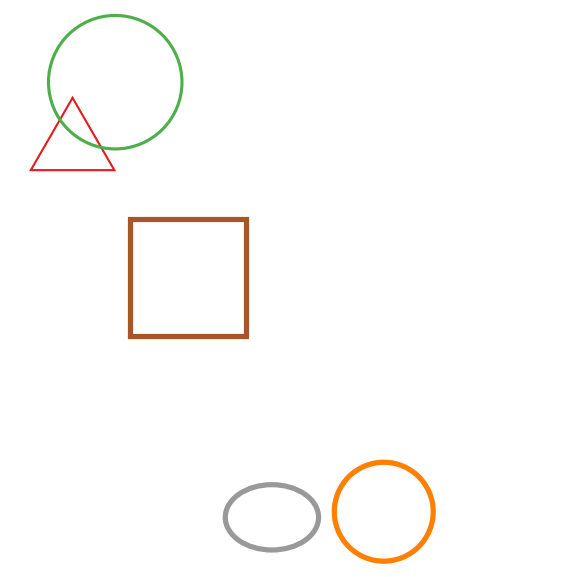[{"shape": "triangle", "thickness": 1, "radius": 0.42, "center": [0.126, 0.746]}, {"shape": "circle", "thickness": 1.5, "radius": 0.58, "center": [0.2, 0.857]}, {"shape": "circle", "thickness": 2.5, "radius": 0.43, "center": [0.665, 0.113]}, {"shape": "square", "thickness": 2.5, "radius": 0.5, "center": [0.325, 0.519]}, {"shape": "oval", "thickness": 2.5, "radius": 0.4, "center": [0.471, 0.103]}]